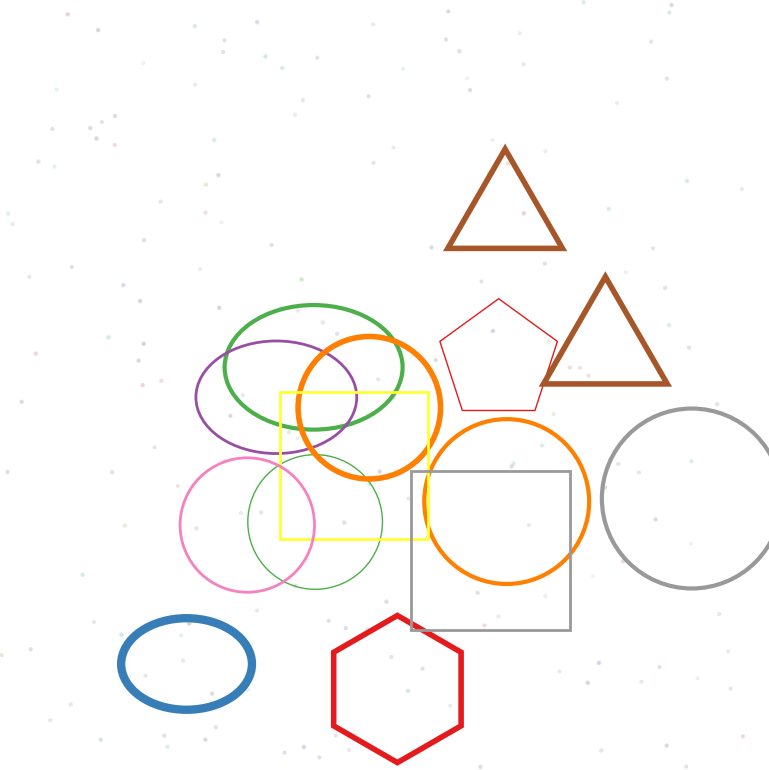[{"shape": "pentagon", "thickness": 0.5, "radius": 0.4, "center": [0.648, 0.532]}, {"shape": "hexagon", "thickness": 2, "radius": 0.48, "center": [0.516, 0.105]}, {"shape": "oval", "thickness": 3, "radius": 0.42, "center": [0.242, 0.138]}, {"shape": "circle", "thickness": 0.5, "radius": 0.44, "center": [0.409, 0.322]}, {"shape": "oval", "thickness": 1.5, "radius": 0.58, "center": [0.407, 0.523]}, {"shape": "oval", "thickness": 1, "radius": 0.52, "center": [0.359, 0.484]}, {"shape": "circle", "thickness": 1.5, "radius": 0.54, "center": [0.658, 0.349]}, {"shape": "circle", "thickness": 2, "radius": 0.46, "center": [0.48, 0.47]}, {"shape": "square", "thickness": 1, "radius": 0.48, "center": [0.46, 0.395]}, {"shape": "triangle", "thickness": 2, "radius": 0.43, "center": [0.656, 0.72]}, {"shape": "triangle", "thickness": 2, "radius": 0.46, "center": [0.786, 0.548]}, {"shape": "circle", "thickness": 1, "radius": 0.44, "center": [0.321, 0.318]}, {"shape": "circle", "thickness": 1.5, "radius": 0.58, "center": [0.898, 0.353]}, {"shape": "square", "thickness": 1, "radius": 0.52, "center": [0.637, 0.285]}]